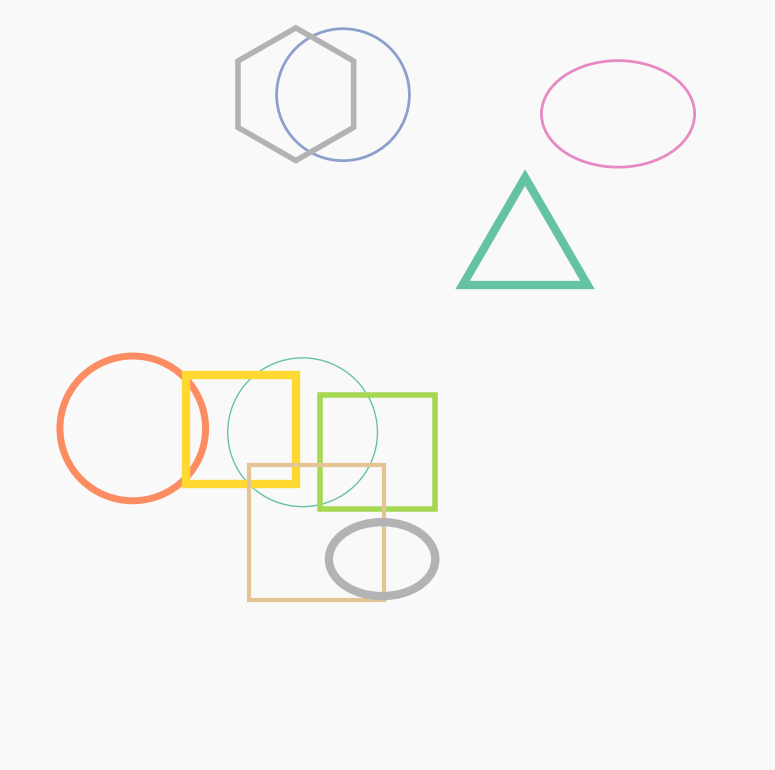[{"shape": "circle", "thickness": 0.5, "radius": 0.48, "center": [0.39, 0.439]}, {"shape": "triangle", "thickness": 3, "radius": 0.47, "center": [0.678, 0.676]}, {"shape": "circle", "thickness": 2.5, "radius": 0.47, "center": [0.171, 0.444]}, {"shape": "circle", "thickness": 1, "radius": 0.43, "center": [0.443, 0.877]}, {"shape": "oval", "thickness": 1, "radius": 0.49, "center": [0.797, 0.852]}, {"shape": "square", "thickness": 2, "radius": 0.37, "center": [0.488, 0.413]}, {"shape": "square", "thickness": 3, "radius": 0.35, "center": [0.311, 0.442]}, {"shape": "square", "thickness": 1.5, "radius": 0.44, "center": [0.408, 0.308]}, {"shape": "oval", "thickness": 3, "radius": 0.34, "center": [0.493, 0.274]}, {"shape": "hexagon", "thickness": 2, "radius": 0.43, "center": [0.382, 0.878]}]